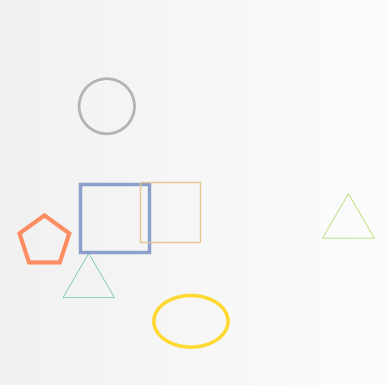[{"shape": "triangle", "thickness": 0.5, "radius": 0.38, "center": [0.229, 0.265]}, {"shape": "pentagon", "thickness": 3, "radius": 0.34, "center": [0.115, 0.373]}, {"shape": "square", "thickness": 2.5, "radius": 0.44, "center": [0.294, 0.434]}, {"shape": "triangle", "thickness": 0.5, "radius": 0.39, "center": [0.899, 0.42]}, {"shape": "oval", "thickness": 2.5, "radius": 0.48, "center": [0.493, 0.165]}, {"shape": "square", "thickness": 1, "radius": 0.39, "center": [0.44, 0.45]}, {"shape": "circle", "thickness": 2, "radius": 0.36, "center": [0.276, 0.724]}]